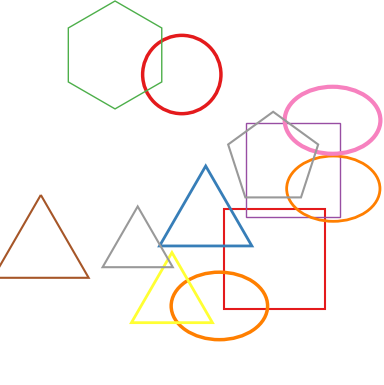[{"shape": "square", "thickness": 1.5, "radius": 0.65, "center": [0.713, 0.328]}, {"shape": "circle", "thickness": 2.5, "radius": 0.51, "center": [0.472, 0.806]}, {"shape": "triangle", "thickness": 2, "radius": 0.69, "center": [0.534, 0.43]}, {"shape": "hexagon", "thickness": 1, "radius": 0.7, "center": [0.299, 0.857]}, {"shape": "square", "thickness": 1, "radius": 0.61, "center": [0.761, 0.559]}, {"shape": "oval", "thickness": 2, "radius": 0.61, "center": [0.866, 0.51]}, {"shape": "oval", "thickness": 2.5, "radius": 0.63, "center": [0.57, 0.205]}, {"shape": "triangle", "thickness": 2, "radius": 0.61, "center": [0.447, 0.223]}, {"shape": "triangle", "thickness": 1.5, "radius": 0.72, "center": [0.106, 0.35]}, {"shape": "oval", "thickness": 3, "radius": 0.62, "center": [0.864, 0.688]}, {"shape": "triangle", "thickness": 1.5, "radius": 0.53, "center": [0.358, 0.359]}, {"shape": "pentagon", "thickness": 1.5, "radius": 0.61, "center": [0.71, 0.587]}]